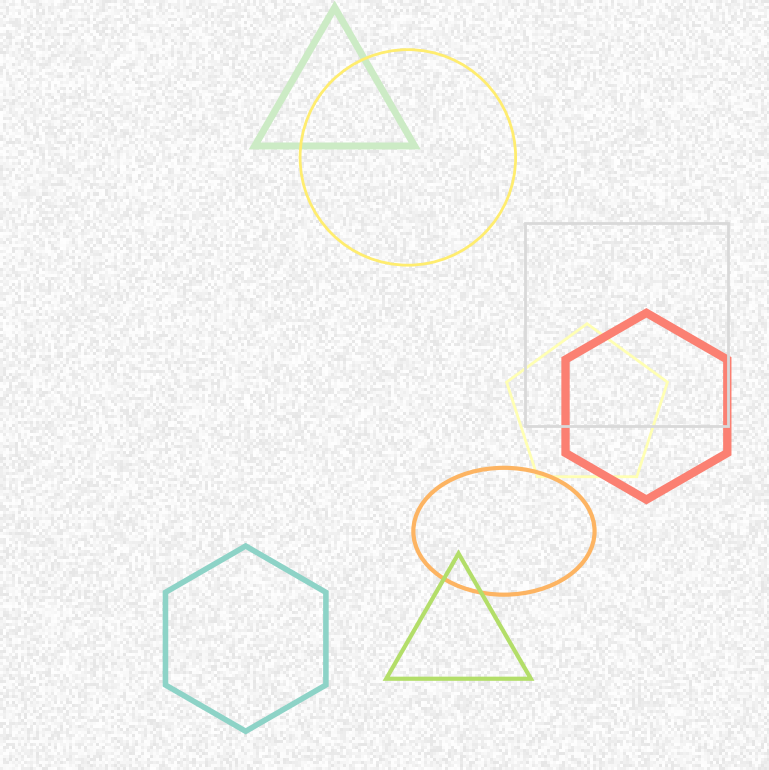[{"shape": "hexagon", "thickness": 2, "radius": 0.6, "center": [0.319, 0.171]}, {"shape": "pentagon", "thickness": 1, "radius": 0.55, "center": [0.762, 0.47]}, {"shape": "hexagon", "thickness": 3, "radius": 0.61, "center": [0.839, 0.472]}, {"shape": "oval", "thickness": 1.5, "radius": 0.59, "center": [0.654, 0.31]}, {"shape": "triangle", "thickness": 1.5, "radius": 0.54, "center": [0.596, 0.173]}, {"shape": "square", "thickness": 1, "radius": 0.66, "center": [0.814, 0.578]}, {"shape": "triangle", "thickness": 2.5, "radius": 0.6, "center": [0.435, 0.87]}, {"shape": "circle", "thickness": 1, "radius": 0.7, "center": [0.53, 0.796]}]